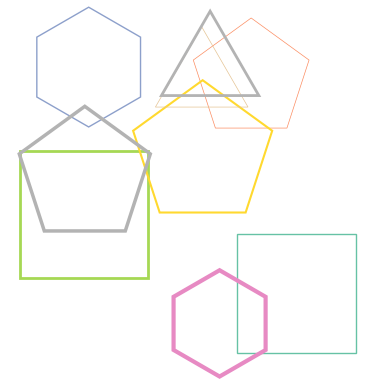[{"shape": "square", "thickness": 1, "radius": 0.78, "center": [0.77, 0.238]}, {"shape": "pentagon", "thickness": 0.5, "radius": 0.79, "center": [0.652, 0.795]}, {"shape": "hexagon", "thickness": 1, "radius": 0.78, "center": [0.23, 0.826]}, {"shape": "hexagon", "thickness": 3, "radius": 0.69, "center": [0.57, 0.16]}, {"shape": "square", "thickness": 2, "radius": 0.83, "center": [0.219, 0.443]}, {"shape": "pentagon", "thickness": 1.5, "radius": 0.95, "center": [0.526, 0.602]}, {"shape": "triangle", "thickness": 0.5, "radius": 0.69, "center": [0.524, 0.791]}, {"shape": "triangle", "thickness": 2, "radius": 0.73, "center": [0.546, 0.825]}, {"shape": "pentagon", "thickness": 2.5, "radius": 0.89, "center": [0.22, 0.545]}]